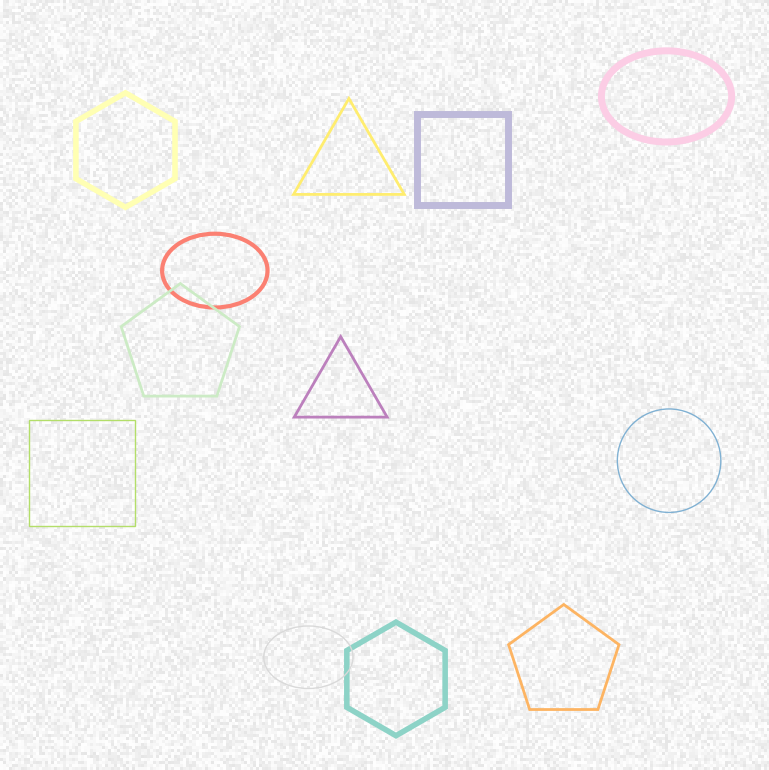[{"shape": "hexagon", "thickness": 2, "radius": 0.37, "center": [0.514, 0.118]}, {"shape": "hexagon", "thickness": 2, "radius": 0.37, "center": [0.163, 0.805]}, {"shape": "square", "thickness": 2.5, "radius": 0.3, "center": [0.601, 0.793]}, {"shape": "oval", "thickness": 1.5, "radius": 0.34, "center": [0.279, 0.649]}, {"shape": "circle", "thickness": 0.5, "radius": 0.34, "center": [0.869, 0.402]}, {"shape": "pentagon", "thickness": 1, "radius": 0.38, "center": [0.732, 0.14]}, {"shape": "square", "thickness": 0.5, "radius": 0.34, "center": [0.107, 0.385]}, {"shape": "oval", "thickness": 2.5, "radius": 0.42, "center": [0.866, 0.875]}, {"shape": "oval", "thickness": 0.5, "radius": 0.29, "center": [0.401, 0.146]}, {"shape": "triangle", "thickness": 1, "radius": 0.35, "center": [0.442, 0.493]}, {"shape": "pentagon", "thickness": 1, "radius": 0.4, "center": [0.234, 0.551]}, {"shape": "triangle", "thickness": 1, "radius": 0.42, "center": [0.453, 0.789]}]